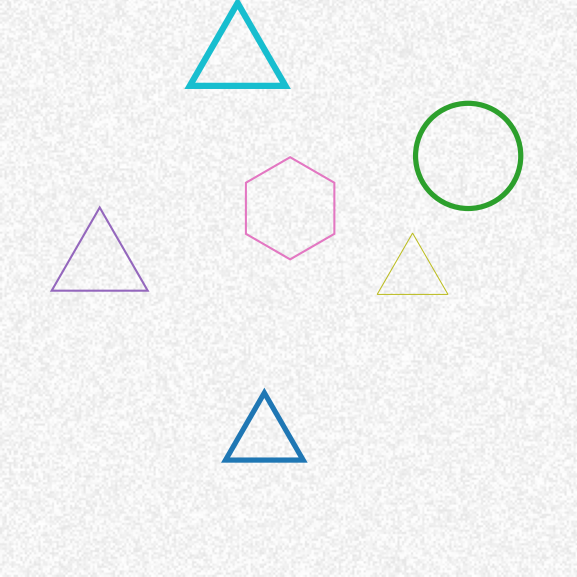[{"shape": "triangle", "thickness": 2.5, "radius": 0.39, "center": [0.458, 0.241]}, {"shape": "circle", "thickness": 2.5, "radius": 0.46, "center": [0.811, 0.729]}, {"shape": "triangle", "thickness": 1, "radius": 0.48, "center": [0.173, 0.544]}, {"shape": "hexagon", "thickness": 1, "radius": 0.44, "center": [0.502, 0.638]}, {"shape": "triangle", "thickness": 0.5, "radius": 0.35, "center": [0.714, 0.525]}, {"shape": "triangle", "thickness": 3, "radius": 0.48, "center": [0.411, 0.898]}]